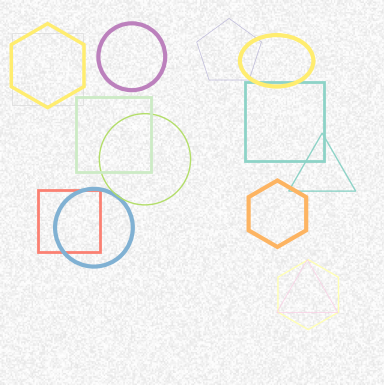[{"shape": "triangle", "thickness": 1, "radius": 0.5, "center": [0.837, 0.554]}, {"shape": "square", "thickness": 2, "radius": 0.51, "center": [0.739, 0.685]}, {"shape": "hexagon", "thickness": 1, "radius": 0.45, "center": [0.801, 0.235]}, {"shape": "pentagon", "thickness": 0.5, "radius": 0.44, "center": [0.595, 0.864]}, {"shape": "square", "thickness": 2, "radius": 0.4, "center": [0.178, 0.425]}, {"shape": "circle", "thickness": 3, "radius": 0.5, "center": [0.244, 0.409]}, {"shape": "hexagon", "thickness": 3, "radius": 0.43, "center": [0.721, 0.445]}, {"shape": "circle", "thickness": 1, "radius": 0.59, "center": [0.376, 0.586]}, {"shape": "triangle", "thickness": 0.5, "radius": 0.46, "center": [0.798, 0.234]}, {"shape": "square", "thickness": 0.5, "radius": 0.46, "center": [0.123, 0.821]}, {"shape": "circle", "thickness": 3, "radius": 0.43, "center": [0.342, 0.853]}, {"shape": "square", "thickness": 2, "radius": 0.49, "center": [0.294, 0.651]}, {"shape": "hexagon", "thickness": 2.5, "radius": 0.55, "center": [0.124, 0.83]}, {"shape": "oval", "thickness": 3, "radius": 0.48, "center": [0.719, 0.842]}]